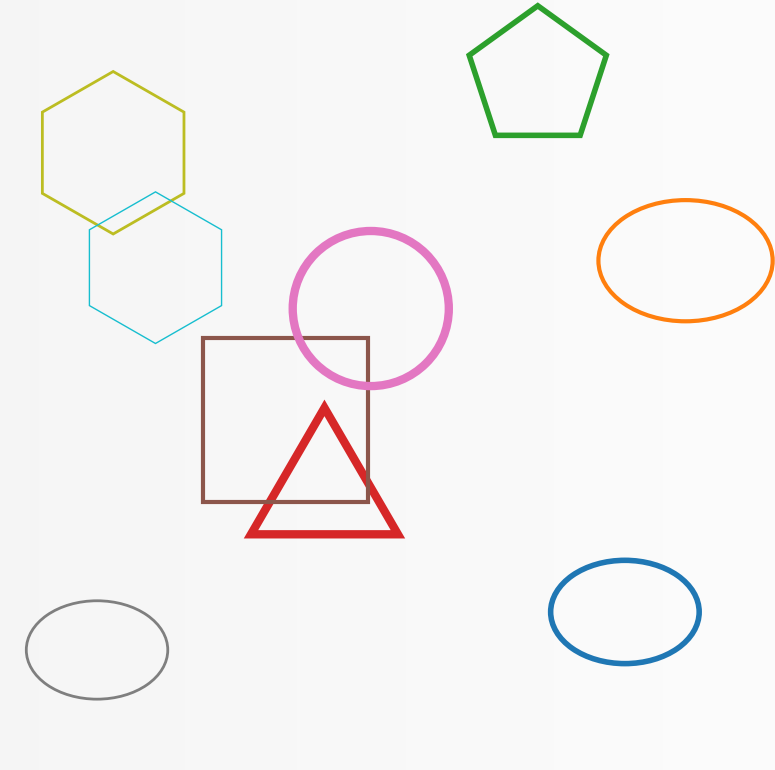[{"shape": "oval", "thickness": 2, "radius": 0.48, "center": [0.806, 0.205]}, {"shape": "oval", "thickness": 1.5, "radius": 0.56, "center": [0.885, 0.661]}, {"shape": "pentagon", "thickness": 2, "radius": 0.47, "center": [0.694, 0.899]}, {"shape": "triangle", "thickness": 3, "radius": 0.55, "center": [0.419, 0.361]}, {"shape": "square", "thickness": 1.5, "radius": 0.53, "center": [0.368, 0.455]}, {"shape": "circle", "thickness": 3, "radius": 0.5, "center": [0.478, 0.599]}, {"shape": "oval", "thickness": 1, "radius": 0.46, "center": [0.125, 0.156]}, {"shape": "hexagon", "thickness": 1, "radius": 0.53, "center": [0.146, 0.802]}, {"shape": "hexagon", "thickness": 0.5, "radius": 0.49, "center": [0.201, 0.652]}]